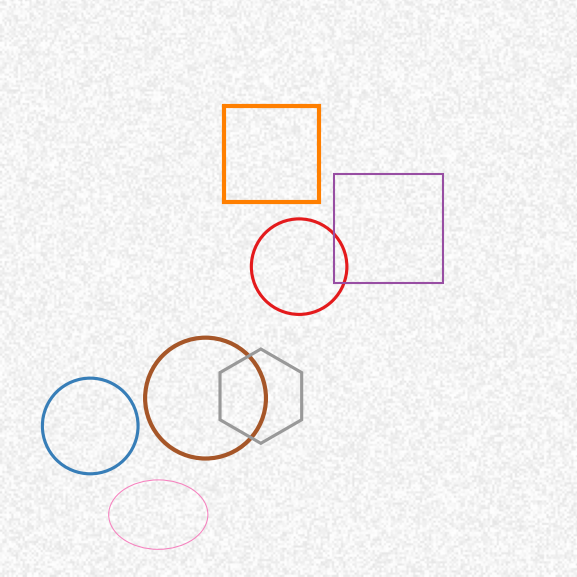[{"shape": "circle", "thickness": 1.5, "radius": 0.41, "center": [0.518, 0.537]}, {"shape": "circle", "thickness": 1.5, "radius": 0.41, "center": [0.156, 0.262]}, {"shape": "square", "thickness": 1, "radius": 0.47, "center": [0.673, 0.603]}, {"shape": "square", "thickness": 2, "radius": 0.41, "center": [0.47, 0.732]}, {"shape": "circle", "thickness": 2, "radius": 0.52, "center": [0.356, 0.31]}, {"shape": "oval", "thickness": 0.5, "radius": 0.43, "center": [0.274, 0.108]}, {"shape": "hexagon", "thickness": 1.5, "radius": 0.41, "center": [0.452, 0.313]}]